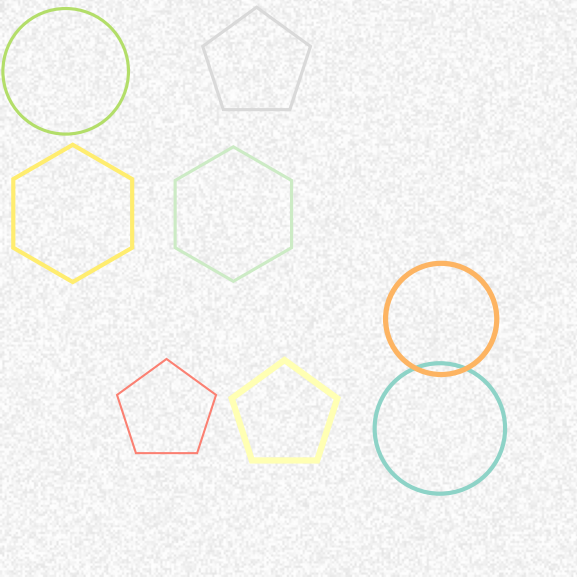[{"shape": "circle", "thickness": 2, "radius": 0.56, "center": [0.762, 0.257]}, {"shape": "pentagon", "thickness": 3, "radius": 0.48, "center": [0.493, 0.28]}, {"shape": "pentagon", "thickness": 1, "radius": 0.45, "center": [0.288, 0.287]}, {"shape": "circle", "thickness": 2.5, "radius": 0.48, "center": [0.764, 0.447]}, {"shape": "circle", "thickness": 1.5, "radius": 0.54, "center": [0.114, 0.876]}, {"shape": "pentagon", "thickness": 1.5, "radius": 0.49, "center": [0.444, 0.889]}, {"shape": "hexagon", "thickness": 1.5, "radius": 0.58, "center": [0.404, 0.628]}, {"shape": "hexagon", "thickness": 2, "radius": 0.59, "center": [0.126, 0.63]}]